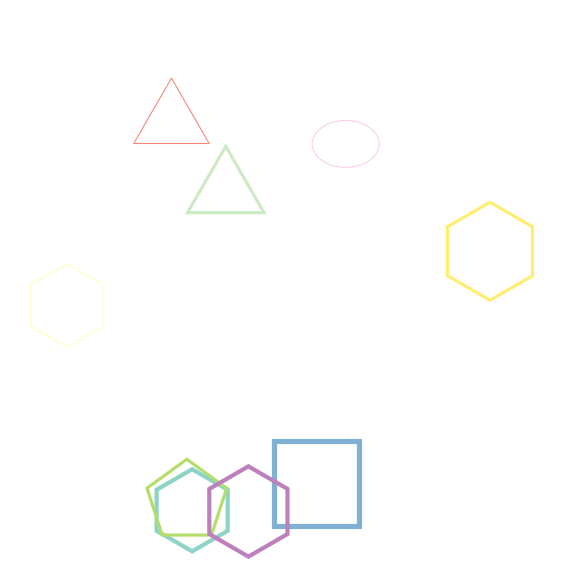[{"shape": "hexagon", "thickness": 2, "radius": 0.36, "center": [0.333, 0.116]}, {"shape": "hexagon", "thickness": 0.5, "radius": 0.36, "center": [0.116, 0.47]}, {"shape": "triangle", "thickness": 0.5, "radius": 0.38, "center": [0.297, 0.788]}, {"shape": "square", "thickness": 2.5, "radius": 0.37, "center": [0.548, 0.162]}, {"shape": "pentagon", "thickness": 1.5, "radius": 0.36, "center": [0.323, 0.131]}, {"shape": "oval", "thickness": 0.5, "radius": 0.29, "center": [0.599, 0.75]}, {"shape": "hexagon", "thickness": 2, "radius": 0.39, "center": [0.43, 0.113]}, {"shape": "triangle", "thickness": 1.5, "radius": 0.38, "center": [0.391, 0.669]}, {"shape": "hexagon", "thickness": 1.5, "radius": 0.42, "center": [0.848, 0.564]}]